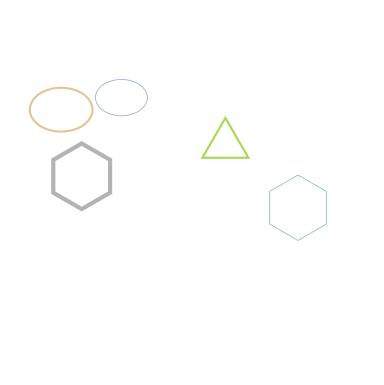[{"shape": "hexagon", "thickness": 0.5, "radius": 0.42, "center": [0.774, 0.46]}, {"shape": "oval", "thickness": 0.5, "radius": 0.34, "center": [0.315, 0.746]}, {"shape": "triangle", "thickness": 1.5, "radius": 0.34, "center": [0.585, 0.625]}, {"shape": "oval", "thickness": 1.5, "radius": 0.41, "center": [0.159, 0.715]}, {"shape": "hexagon", "thickness": 3, "radius": 0.43, "center": [0.212, 0.542]}]